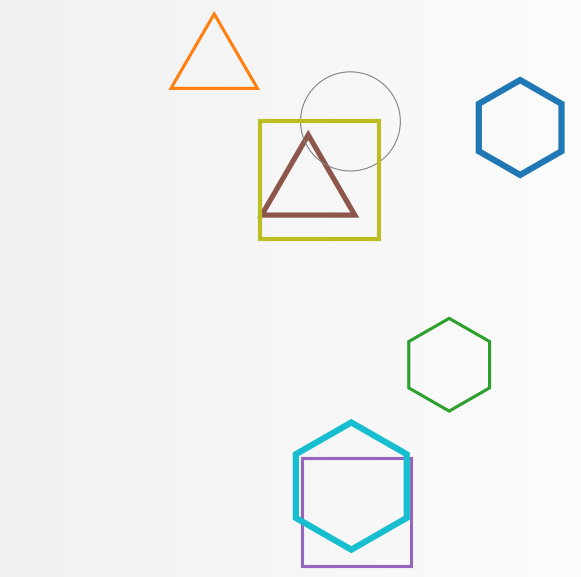[{"shape": "hexagon", "thickness": 3, "radius": 0.41, "center": [0.895, 0.778]}, {"shape": "triangle", "thickness": 1.5, "radius": 0.43, "center": [0.369, 0.889]}, {"shape": "hexagon", "thickness": 1.5, "radius": 0.4, "center": [0.773, 0.368]}, {"shape": "square", "thickness": 1.5, "radius": 0.47, "center": [0.614, 0.113]}, {"shape": "triangle", "thickness": 2.5, "radius": 0.46, "center": [0.53, 0.673]}, {"shape": "circle", "thickness": 0.5, "radius": 0.43, "center": [0.603, 0.789]}, {"shape": "square", "thickness": 2, "radius": 0.51, "center": [0.549, 0.688]}, {"shape": "hexagon", "thickness": 3, "radius": 0.55, "center": [0.604, 0.157]}]